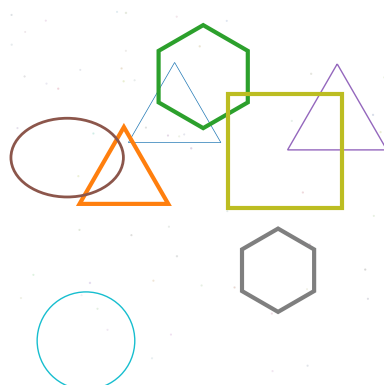[{"shape": "triangle", "thickness": 0.5, "radius": 0.69, "center": [0.454, 0.699]}, {"shape": "triangle", "thickness": 3, "radius": 0.66, "center": [0.322, 0.537]}, {"shape": "hexagon", "thickness": 3, "radius": 0.67, "center": [0.528, 0.801]}, {"shape": "triangle", "thickness": 1, "radius": 0.74, "center": [0.876, 0.685]}, {"shape": "oval", "thickness": 2, "radius": 0.73, "center": [0.174, 0.591]}, {"shape": "hexagon", "thickness": 3, "radius": 0.54, "center": [0.722, 0.298]}, {"shape": "square", "thickness": 3, "radius": 0.74, "center": [0.739, 0.608]}, {"shape": "circle", "thickness": 1, "radius": 0.63, "center": [0.223, 0.115]}]